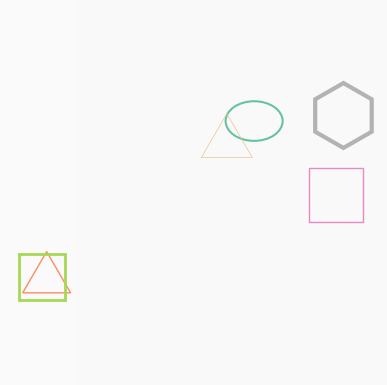[{"shape": "oval", "thickness": 1.5, "radius": 0.37, "center": [0.656, 0.686]}, {"shape": "triangle", "thickness": 1, "radius": 0.36, "center": [0.12, 0.275]}, {"shape": "square", "thickness": 1, "radius": 0.35, "center": [0.866, 0.493]}, {"shape": "square", "thickness": 2, "radius": 0.3, "center": [0.108, 0.281]}, {"shape": "triangle", "thickness": 0.5, "radius": 0.38, "center": [0.585, 0.629]}, {"shape": "hexagon", "thickness": 3, "radius": 0.42, "center": [0.886, 0.7]}]